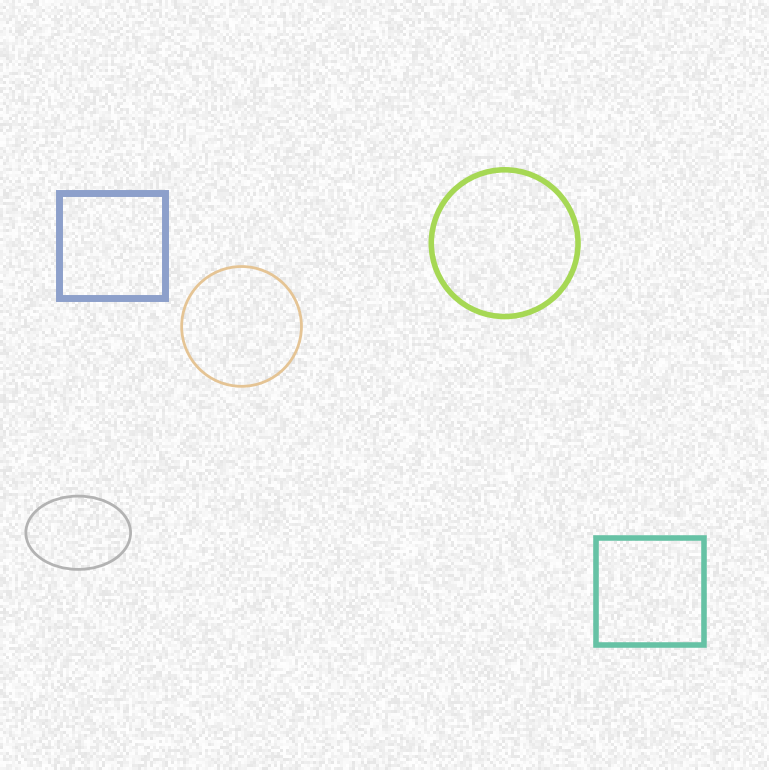[{"shape": "square", "thickness": 2, "radius": 0.35, "center": [0.844, 0.232]}, {"shape": "square", "thickness": 2.5, "radius": 0.34, "center": [0.145, 0.681]}, {"shape": "circle", "thickness": 2, "radius": 0.48, "center": [0.655, 0.684]}, {"shape": "circle", "thickness": 1, "radius": 0.39, "center": [0.314, 0.576]}, {"shape": "oval", "thickness": 1, "radius": 0.34, "center": [0.102, 0.308]}]